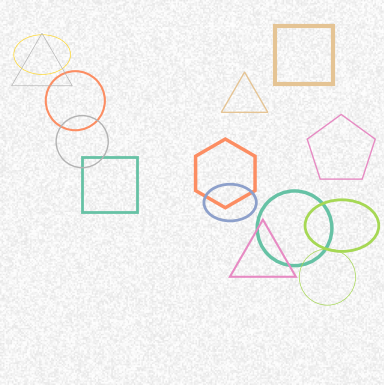[{"shape": "circle", "thickness": 2.5, "radius": 0.48, "center": [0.765, 0.407]}, {"shape": "square", "thickness": 2, "radius": 0.36, "center": [0.285, 0.521]}, {"shape": "hexagon", "thickness": 2.5, "radius": 0.45, "center": [0.585, 0.55]}, {"shape": "circle", "thickness": 1.5, "radius": 0.38, "center": [0.196, 0.738]}, {"shape": "oval", "thickness": 2, "radius": 0.34, "center": [0.598, 0.474]}, {"shape": "pentagon", "thickness": 1, "radius": 0.46, "center": [0.886, 0.61]}, {"shape": "triangle", "thickness": 1.5, "radius": 0.49, "center": [0.683, 0.331]}, {"shape": "circle", "thickness": 0.5, "radius": 0.37, "center": [0.851, 0.28]}, {"shape": "oval", "thickness": 2, "radius": 0.48, "center": [0.888, 0.414]}, {"shape": "oval", "thickness": 0.5, "radius": 0.37, "center": [0.11, 0.858]}, {"shape": "triangle", "thickness": 1, "radius": 0.35, "center": [0.635, 0.743]}, {"shape": "square", "thickness": 3, "radius": 0.38, "center": [0.789, 0.857]}, {"shape": "circle", "thickness": 1, "radius": 0.34, "center": [0.213, 0.632]}, {"shape": "triangle", "thickness": 0.5, "radius": 0.45, "center": [0.109, 0.823]}]